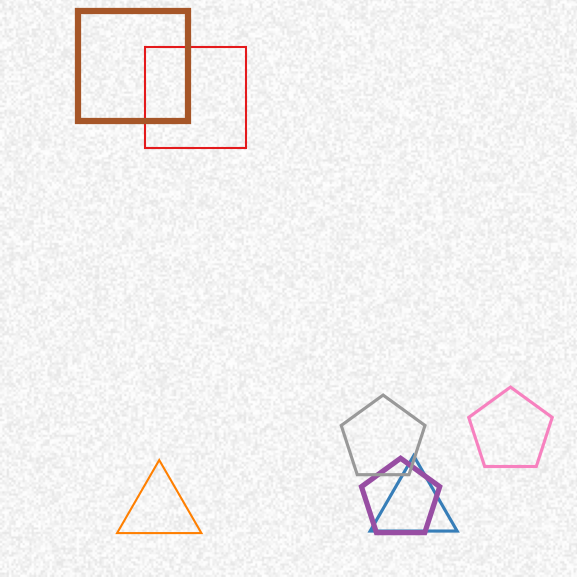[{"shape": "square", "thickness": 1, "radius": 0.44, "center": [0.338, 0.831]}, {"shape": "triangle", "thickness": 1.5, "radius": 0.43, "center": [0.716, 0.123]}, {"shape": "pentagon", "thickness": 2.5, "radius": 0.36, "center": [0.694, 0.134]}, {"shape": "triangle", "thickness": 1, "radius": 0.42, "center": [0.276, 0.118]}, {"shape": "square", "thickness": 3, "radius": 0.48, "center": [0.231, 0.884]}, {"shape": "pentagon", "thickness": 1.5, "radius": 0.38, "center": [0.884, 0.253]}, {"shape": "pentagon", "thickness": 1.5, "radius": 0.38, "center": [0.663, 0.239]}]